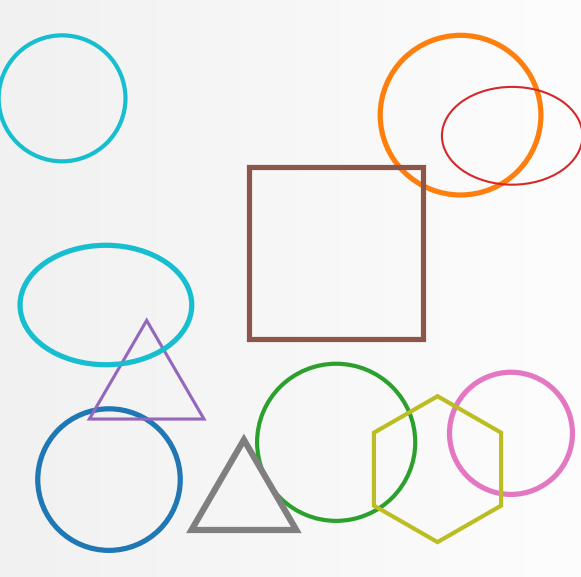[{"shape": "circle", "thickness": 2.5, "radius": 0.61, "center": [0.188, 0.169]}, {"shape": "circle", "thickness": 2.5, "radius": 0.69, "center": [0.792, 0.8]}, {"shape": "circle", "thickness": 2, "radius": 0.68, "center": [0.578, 0.233]}, {"shape": "oval", "thickness": 1, "radius": 0.6, "center": [0.881, 0.764]}, {"shape": "triangle", "thickness": 1.5, "radius": 0.57, "center": [0.252, 0.33]}, {"shape": "square", "thickness": 2.5, "radius": 0.75, "center": [0.579, 0.561]}, {"shape": "circle", "thickness": 2.5, "radius": 0.53, "center": [0.879, 0.249]}, {"shape": "triangle", "thickness": 3, "radius": 0.52, "center": [0.42, 0.133]}, {"shape": "hexagon", "thickness": 2, "radius": 0.63, "center": [0.753, 0.187]}, {"shape": "circle", "thickness": 2, "radius": 0.55, "center": [0.107, 0.829]}, {"shape": "oval", "thickness": 2.5, "radius": 0.74, "center": [0.182, 0.471]}]